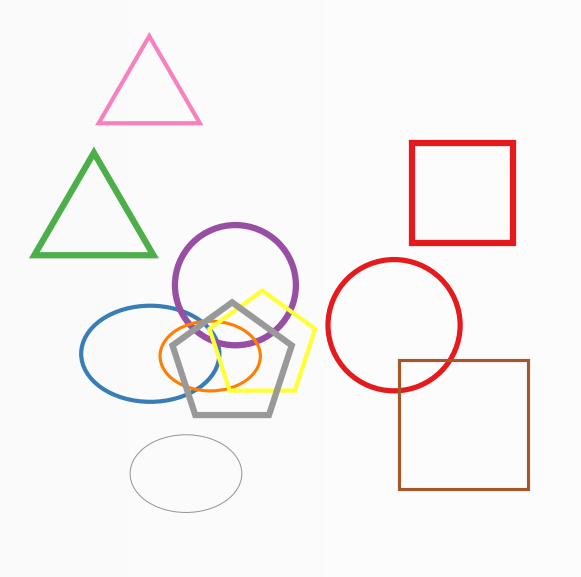[{"shape": "circle", "thickness": 2.5, "radius": 0.57, "center": [0.678, 0.436]}, {"shape": "square", "thickness": 3, "radius": 0.43, "center": [0.796, 0.664]}, {"shape": "oval", "thickness": 2, "radius": 0.59, "center": [0.259, 0.387]}, {"shape": "triangle", "thickness": 3, "radius": 0.59, "center": [0.162, 0.616]}, {"shape": "circle", "thickness": 3, "radius": 0.52, "center": [0.405, 0.505]}, {"shape": "oval", "thickness": 1.5, "radius": 0.43, "center": [0.362, 0.383]}, {"shape": "pentagon", "thickness": 2, "radius": 0.48, "center": [0.451, 0.4]}, {"shape": "square", "thickness": 1.5, "radius": 0.56, "center": [0.797, 0.264]}, {"shape": "triangle", "thickness": 2, "radius": 0.5, "center": [0.257, 0.836]}, {"shape": "pentagon", "thickness": 3, "radius": 0.54, "center": [0.399, 0.368]}, {"shape": "oval", "thickness": 0.5, "radius": 0.48, "center": [0.32, 0.179]}]